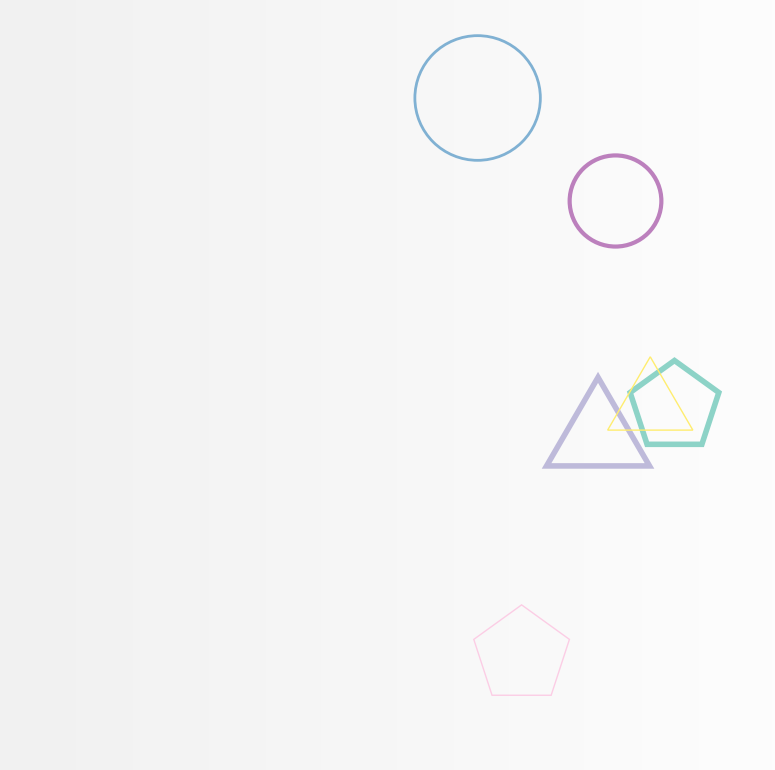[{"shape": "pentagon", "thickness": 2, "radius": 0.3, "center": [0.87, 0.472]}, {"shape": "triangle", "thickness": 2, "radius": 0.38, "center": [0.772, 0.433]}, {"shape": "circle", "thickness": 1, "radius": 0.4, "center": [0.616, 0.873]}, {"shape": "pentagon", "thickness": 0.5, "radius": 0.32, "center": [0.673, 0.15]}, {"shape": "circle", "thickness": 1.5, "radius": 0.3, "center": [0.794, 0.739]}, {"shape": "triangle", "thickness": 0.5, "radius": 0.32, "center": [0.839, 0.473]}]